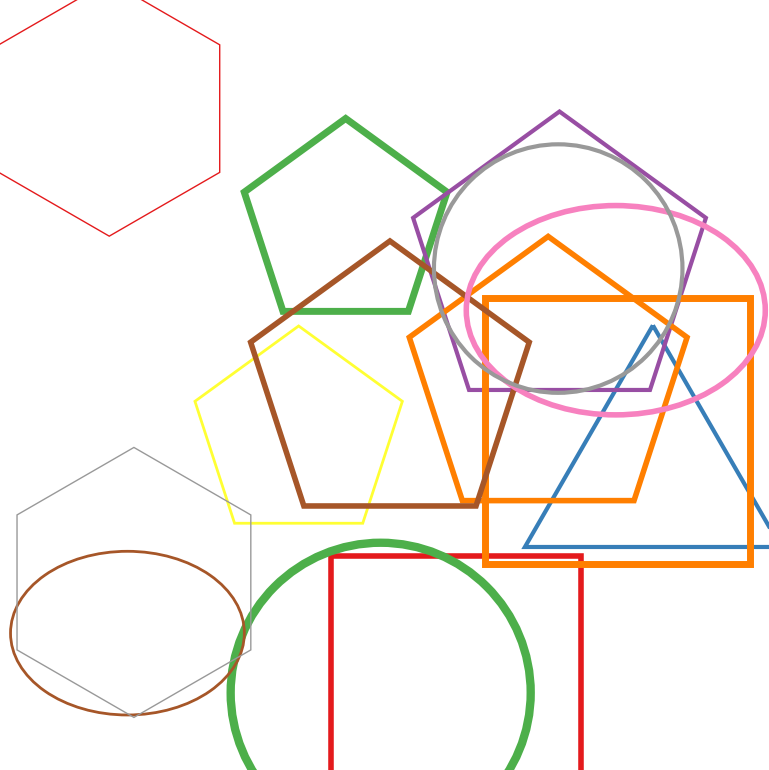[{"shape": "hexagon", "thickness": 0.5, "radius": 0.83, "center": [0.142, 0.859]}, {"shape": "square", "thickness": 2, "radius": 0.81, "center": [0.593, 0.115]}, {"shape": "triangle", "thickness": 1.5, "radius": 0.96, "center": [0.848, 0.386]}, {"shape": "circle", "thickness": 3, "radius": 0.97, "center": [0.494, 0.1]}, {"shape": "pentagon", "thickness": 2.5, "radius": 0.69, "center": [0.449, 0.708]}, {"shape": "pentagon", "thickness": 1.5, "radius": 1.0, "center": [0.727, 0.655]}, {"shape": "pentagon", "thickness": 2, "radius": 0.95, "center": [0.712, 0.503]}, {"shape": "square", "thickness": 2.5, "radius": 0.86, "center": [0.802, 0.44]}, {"shape": "pentagon", "thickness": 1, "radius": 0.71, "center": [0.388, 0.435]}, {"shape": "pentagon", "thickness": 2, "radius": 0.95, "center": [0.506, 0.497]}, {"shape": "oval", "thickness": 1, "radius": 0.76, "center": [0.166, 0.178]}, {"shape": "oval", "thickness": 2, "radius": 0.97, "center": [0.8, 0.597]}, {"shape": "hexagon", "thickness": 0.5, "radius": 0.88, "center": [0.174, 0.244]}, {"shape": "circle", "thickness": 1.5, "radius": 0.81, "center": [0.725, 0.651]}]